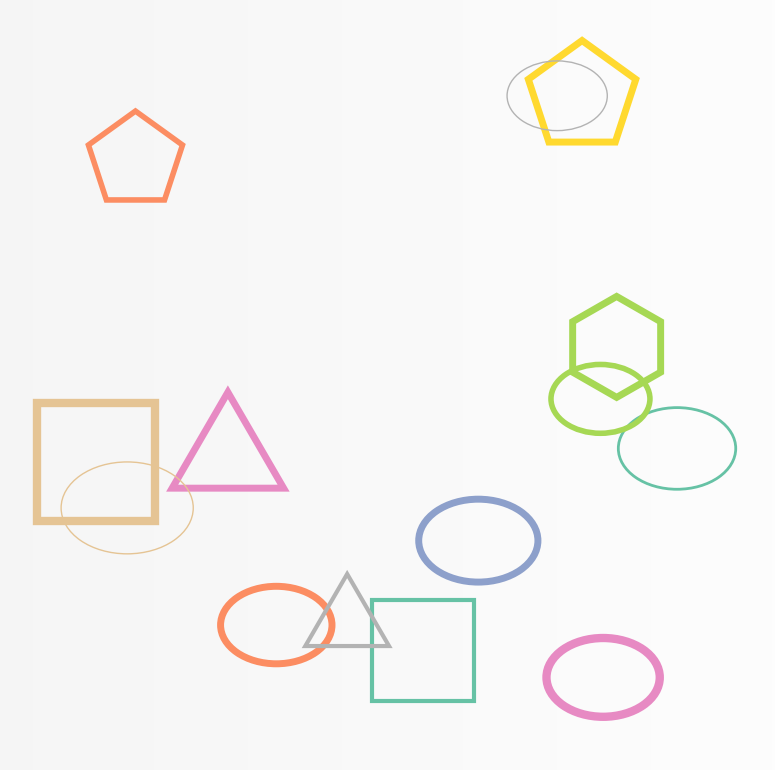[{"shape": "oval", "thickness": 1, "radius": 0.38, "center": [0.874, 0.418]}, {"shape": "square", "thickness": 1.5, "radius": 0.33, "center": [0.546, 0.156]}, {"shape": "oval", "thickness": 2.5, "radius": 0.36, "center": [0.356, 0.188]}, {"shape": "pentagon", "thickness": 2, "radius": 0.32, "center": [0.175, 0.792]}, {"shape": "oval", "thickness": 2.5, "radius": 0.38, "center": [0.617, 0.298]}, {"shape": "triangle", "thickness": 2.5, "radius": 0.42, "center": [0.294, 0.408]}, {"shape": "oval", "thickness": 3, "radius": 0.37, "center": [0.778, 0.12]}, {"shape": "oval", "thickness": 2, "radius": 0.32, "center": [0.775, 0.482]}, {"shape": "hexagon", "thickness": 2.5, "radius": 0.33, "center": [0.796, 0.549]}, {"shape": "pentagon", "thickness": 2.5, "radius": 0.36, "center": [0.751, 0.874]}, {"shape": "square", "thickness": 3, "radius": 0.38, "center": [0.124, 0.4]}, {"shape": "oval", "thickness": 0.5, "radius": 0.43, "center": [0.164, 0.34]}, {"shape": "oval", "thickness": 0.5, "radius": 0.32, "center": [0.719, 0.876]}, {"shape": "triangle", "thickness": 1.5, "radius": 0.31, "center": [0.448, 0.192]}]